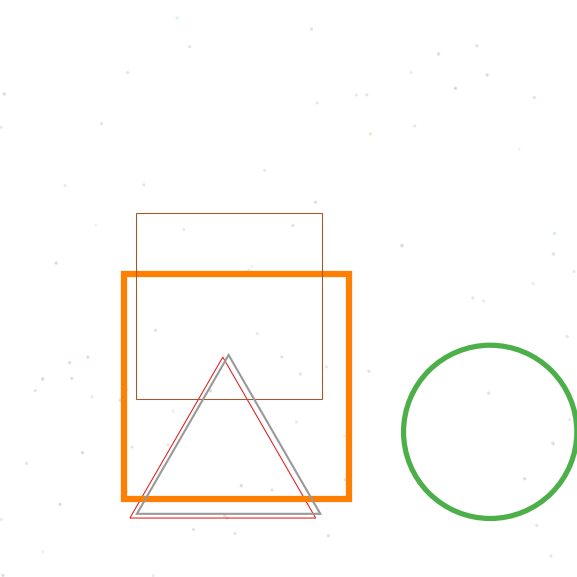[{"shape": "triangle", "thickness": 0.5, "radius": 0.93, "center": [0.386, 0.195]}, {"shape": "circle", "thickness": 2.5, "radius": 0.75, "center": [0.849, 0.251]}, {"shape": "square", "thickness": 3, "radius": 0.97, "center": [0.409, 0.33]}, {"shape": "square", "thickness": 0.5, "radius": 0.81, "center": [0.396, 0.469]}, {"shape": "triangle", "thickness": 1, "radius": 0.92, "center": [0.396, 0.201]}]